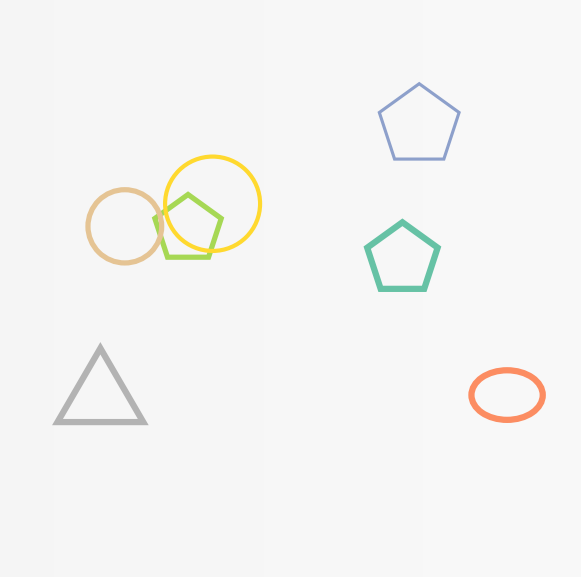[{"shape": "pentagon", "thickness": 3, "radius": 0.32, "center": [0.692, 0.551]}, {"shape": "oval", "thickness": 3, "radius": 0.31, "center": [0.872, 0.315]}, {"shape": "pentagon", "thickness": 1.5, "radius": 0.36, "center": [0.721, 0.782]}, {"shape": "pentagon", "thickness": 2.5, "radius": 0.3, "center": [0.324, 0.602]}, {"shape": "circle", "thickness": 2, "radius": 0.41, "center": [0.366, 0.646]}, {"shape": "circle", "thickness": 2.5, "radius": 0.32, "center": [0.215, 0.607]}, {"shape": "triangle", "thickness": 3, "radius": 0.43, "center": [0.173, 0.311]}]